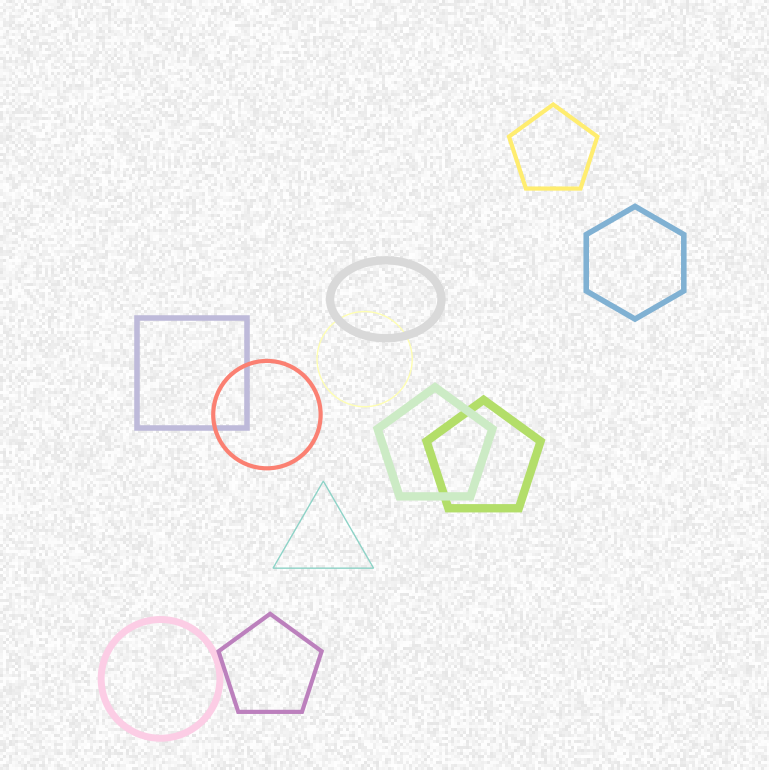[{"shape": "triangle", "thickness": 0.5, "radius": 0.38, "center": [0.42, 0.3]}, {"shape": "circle", "thickness": 0.5, "radius": 0.31, "center": [0.474, 0.534]}, {"shape": "square", "thickness": 2, "radius": 0.36, "center": [0.249, 0.515]}, {"shape": "circle", "thickness": 1.5, "radius": 0.35, "center": [0.347, 0.462]}, {"shape": "hexagon", "thickness": 2, "radius": 0.37, "center": [0.825, 0.659]}, {"shape": "pentagon", "thickness": 3, "radius": 0.39, "center": [0.628, 0.403]}, {"shape": "circle", "thickness": 2.5, "radius": 0.39, "center": [0.208, 0.118]}, {"shape": "oval", "thickness": 3, "radius": 0.36, "center": [0.501, 0.611]}, {"shape": "pentagon", "thickness": 1.5, "radius": 0.35, "center": [0.351, 0.132]}, {"shape": "pentagon", "thickness": 3, "radius": 0.39, "center": [0.565, 0.419]}, {"shape": "pentagon", "thickness": 1.5, "radius": 0.3, "center": [0.718, 0.804]}]